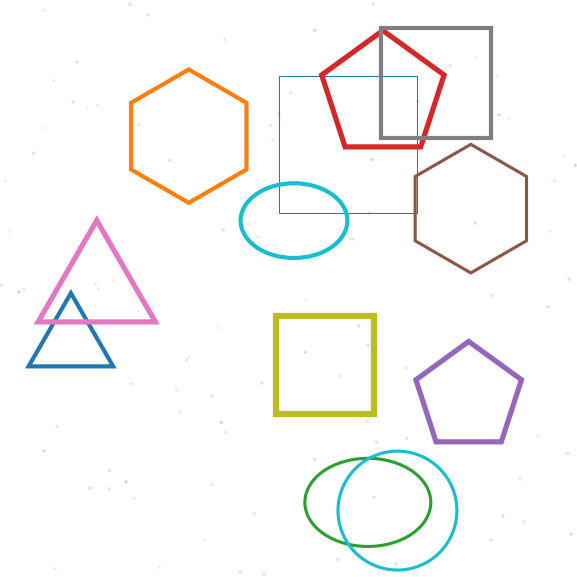[{"shape": "square", "thickness": 0.5, "radius": 0.6, "center": [0.603, 0.749]}, {"shape": "triangle", "thickness": 2, "radius": 0.42, "center": [0.123, 0.407]}, {"shape": "hexagon", "thickness": 2, "radius": 0.58, "center": [0.327, 0.763]}, {"shape": "oval", "thickness": 1.5, "radius": 0.55, "center": [0.637, 0.129]}, {"shape": "pentagon", "thickness": 2.5, "radius": 0.56, "center": [0.663, 0.835]}, {"shape": "pentagon", "thickness": 2.5, "radius": 0.48, "center": [0.812, 0.312]}, {"shape": "hexagon", "thickness": 1.5, "radius": 0.56, "center": [0.815, 0.638]}, {"shape": "triangle", "thickness": 2.5, "radius": 0.59, "center": [0.168, 0.5]}, {"shape": "square", "thickness": 2, "radius": 0.48, "center": [0.755, 0.855]}, {"shape": "square", "thickness": 3, "radius": 0.42, "center": [0.563, 0.367]}, {"shape": "circle", "thickness": 1.5, "radius": 0.51, "center": [0.688, 0.115]}, {"shape": "oval", "thickness": 2, "radius": 0.46, "center": [0.509, 0.617]}]